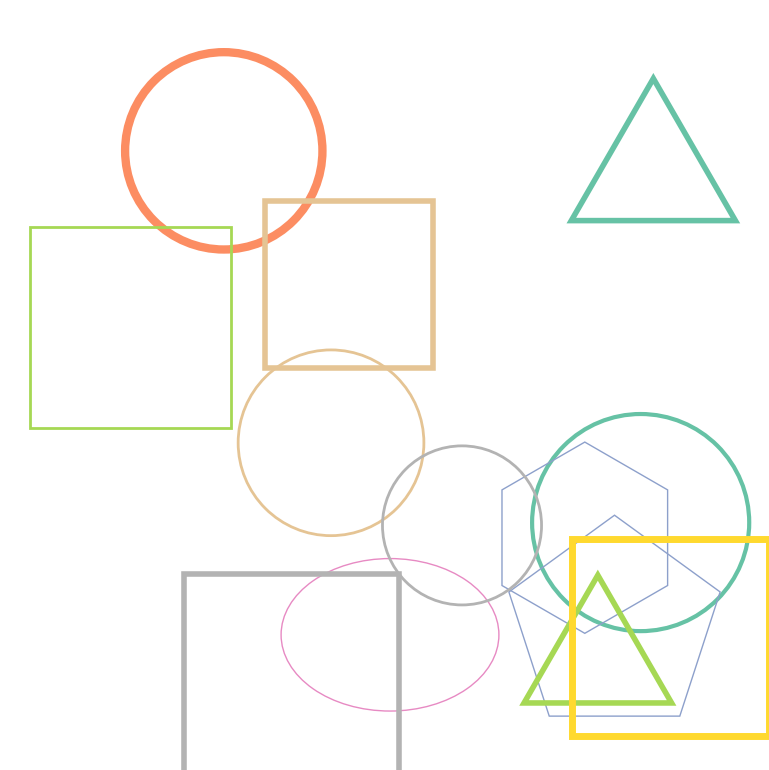[{"shape": "circle", "thickness": 1.5, "radius": 0.7, "center": [0.832, 0.321]}, {"shape": "triangle", "thickness": 2, "radius": 0.62, "center": [0.849, 0.775]}, {"shape": "circle", "thickness": 3, "radius": 0.64, "center": [0.291, 0.804]}, {"shape": "hexagon", "thickness": 0.5, "radius": 0.62, "center": [0.759, 0.302]}, {"shape": "pentagon", "thickness": 0.5, "radius": 0.72, "center": [0.798, 0.187]}, {"shape": "oval", "thickness": 0.5, "radius": 0.71, "center": [0.506, 0.176]}, {"shape": "triangle", "thickness": 2, "radius": 0.55, "center": [0.776, 0.142]}, {"shape": "square", "thickness": 1, "radius": 0.65, "center": [0.17, 0.575]}, {"shape": "square", "thickness": 2.5, "radius": 0.64, "center": [0.871, 0.172]}, {"shape": "circle", "thickness": 1, "radius": 0.6, "center": [0.43, 0.425]}, {"shape": "square", "thickness": 2, "radius": 0.54, "center": [0.453, 0.63]}, {"shape": "circle", "thickness": 1, "radius": 0.52, "center": [0.6, 0.318]}, {"shape": "square", "thickness": 2, "radius": 0.7, "center": [0.378, 0.116]}]